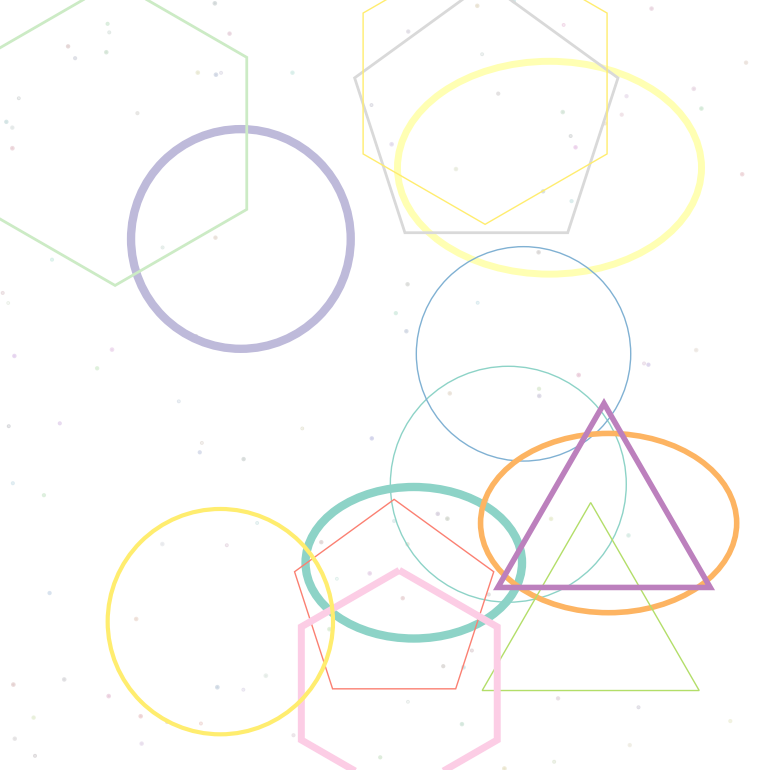[{"shape": "circle", "thickness": 0.5, "radius": 0.77, "center": [0.66, 0.371]}, {"shape": "oval", "thickness": 3, "radius": 0.7, "center": [0.537, 0.269]}, {"shape": "oval", "thickness": 2.5, "radius": 0.99, "center": [0.714, 0.782]}, {"shape": "circle", "thickness": 3, "radius": 0.71, "center": [0.313, 0.69]}, {"shape": "pentagon", "thickness": 0.5, "radius": 0.68, "center": [0.512, 0.215]}, {"shape": "circle", "thickness": 0.5, "radius": 0.7, "center": [0.68, 0.54]}, {"shape": "oval", "thickness": 2, "radius": 0.83, "center": [0.79, 0.321]}, {"shape": "triangle", "thickness": 0.5, "radius": 0.81, "center": [0.767, 0.185]}, {"shape": "hexagon", "thickness": 2.5, "radius": 0.73, "center": [0.519, 0.112]}, {"shape": "pentagon", "thickness": 1, "radius": 0.9, "center": [0.632, 0.843]}, {"shape": "triangle", "thickness": 2, "radius": 0.8, "center": [0.784, 0.317]}, {"shape": "hexagon", "thickness": 1, "radius": 0.99, "center": [0.149, 0.827]}, {"shape": "hexagon", "thickness": 0.5, "radius": 0.91, "center": [0.63, 0.892]}, {"shape": "circle", "thickness": 1.5, "radius": 0.73, "center": [0.286, 0.193]}]